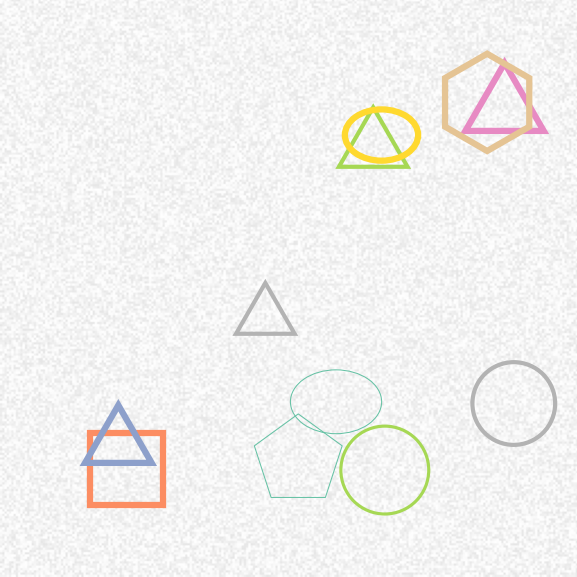[{"shape": "pentagon", "thickness": 0.5, "radius": 0.4, "center": [0.516, 0.202]}, {"shape": "oval", "thickness": 0.5, "radius": 0.39, "center": [0.582, 0.303]}, {"shape": "square", "thickness": 3, "radius": 0.32, "center": [0.219, 0.187]}, {"shape": "triangle", "thickness": 3, "radius": 0.33, "center": [0.205, 0.231]}, {"shape": "triangle", "thickness": 3, "radius": 0.39, "center": [0.874, 0.812]}, {"shape": "triangle", "thickness": 2, "radius": 0.34, "center": [0.646, 0.745]}, {"shape": "circle", "thickness": 1.5, "radius": 0.38, "center": [0.666, 0.185]}, {"shape": "oval", "thickness": 3, "radius": 0.32, "center": [0.661, 0.765]}, {"shape": "hexagon", "thickness": 3, "radius": 0.42, "center": [0.844, 0.822]}, {"shape": "triangle", "thickness": 2, "radius": 0.29, "center": [0.459, 0.45]}, {"shape": "circle", "thickness": 2, "radius": 0.36, "center": [0.89, 0.3]}]